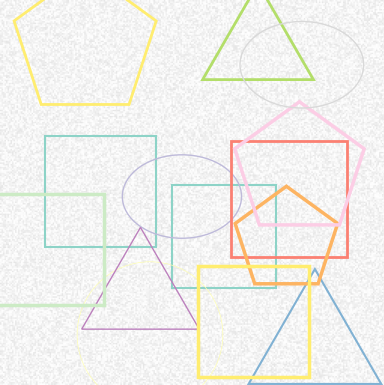[{"shape": "square", "thickness": 1.5, "radius": 0.72, "center": [0.261, 0.503]}, {"shape": "square", "thickness": 1.5, "radius": 0.67, "center": [0.582, 0.386]}, {"shape": "circle", "thickness": 0.5, "radius": 0.95, "center": [0.39, 0.131]}, {"shape": "oval", "thickness": 1, "radius": 0.77, "center": [0.473, 0.49]}, {"shape": "square", "thickness": 2, "radius": 0.75, "center": [0.75, 0.482]}, {"shape": "triangle", "thickness": 1.5, "radius": 0.99, "center": [0.818, 0.102]}, {"shape": "pentagon", "thickness": 2.5, "radius": 0.7, "center": [0.744, 0.376]}, {"shape": "triangle", "thickness": 2, "radius": 0.83, "center": [0.67, 0.876]}, {"shape": "pentagon", "thickness": 2.5, "radius": 0.88, "center": [0.778, 0.559]}, {"shape": "oval", "thickness": 1, "radius": 0.8, "center": [0.784, 0.832]}, {"shape": "triangle", "thickness": 1, "radius": 0.88, "center": [0.365, 0.233]}, {"shape": "square", "thickness": 2.5, "radius": 0.72, "center": [0.128, 0.352]}, {"shape": "pentagon", "thickness": 2, "radius": 0.97, "center": [0.221, 0.886]}, {"shape": "square", "thickness": 2.5, "radius": 0.72, "center": [0.66, 0.165]}]